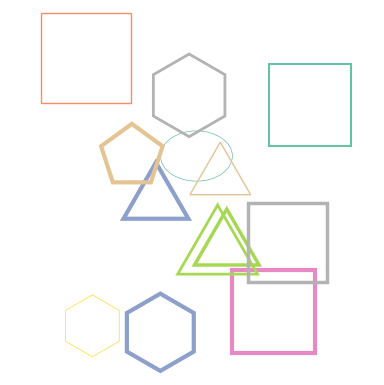[{"shape": "square", "thickness": 1.5, "radius": 0.53, "center": [0.805, 0.728]}, {"shape": "oval", "thickness": 0.5, "radius": 0.47, "center": [0.51, 0.595]}, {"shape": "square", "thickness": 1, "radius": 0.58, "center": [0.224, 0.85]}, {"shape": "hexagon", "thickness": 3, "radius": 0.5, "center": [0.416, 0.137]}, {"shape": "triangle", "thickness": 3, "radius": 0.49, "center": [0.405, 0.481]}, {"shape": "square", "thickness": 3, "radius": 0.54, "center": [0.71, 0.191]}, {"shape": "triangle", "thickness": 2.5, "radius": 0.48, "center": [0.589, 0.36]}, {"shape": "triangle", "thickness": 2, "radius": 0.6, "center": [0.565, 0.348]}, {"shape": "hexagon", "thickness": 0.5, "radius": 0.4, "center": [0.24, 0.154]}, {"shape": "pentagon", "thickness": 3, "radius": 0.42, "center": [0.342, 0.594]}, {"shape": "triangle", "thickness": 1, "radius": 0.45, "center": [0.572, 0.54]}, {"shape": "square", "thickness": 2.5, "radius": 0.51, "center": [0.748, 0.369]}, {"shape": "hexagon", "thickness": 2, "radius": 0.54, "center": [0.491, 0.752]}]